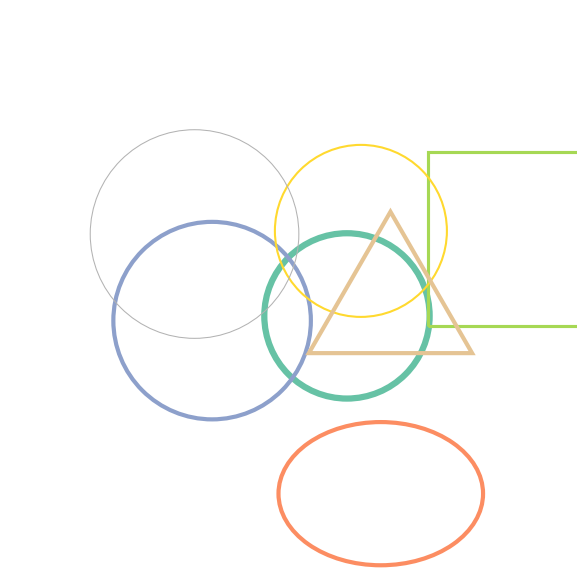[{"shape": "circle", "thickness": 3, "radius": 0.72, "center": [0.601, 0.452]}, {"shape": "oval", "thickness": 2, "radius": 0.89, "center": [0.659, 0.144]}, {"shape": "circle", "thickness": 2, "radius": 0.86, "center": [0.367, 0.444]}, {"shape": "square", "thickness": 1.5, "radius": 0.75, "center": [0.892, 0.585]}, {"shape": "circle", "thickness": 1, "radius": 0.74, "center": [0.625, 0.599]}, {"shape": "triangle", "thickness": 2, "radius": 0.82, "center": [0.676, 0.469]}, {"shape": "circle", "thickness": 0.5, "radius": 0.9, "center": [0.337, 0.594]}]